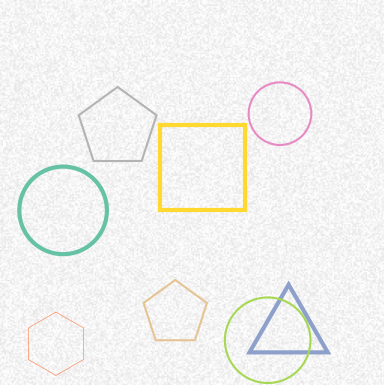[{"shape": "circle", "thickness": 3, "radius": 0.57, "center": [0.164, 0.454]}, {"shape": "hexagon", "thickness": 0.5, "radius": 0.41, "center": [0.145, 0.107]}, {"shape": "triangle", "thickness": 3, "radius": 0.59, "center": [0.75, 0.143]}, {"shape": "circle", "thickness": 1.5, "radius": 0.41, "center": [0.727, 0.705]}, {"shape": "circle", "thickness": 1.5, "radius": 0.56, "center": [0.695, 0.116]}, {"shape": "square", "thickness": 3, "radius": 0.55, "center": [0.525, 0.564]}, {"shape": "pentagon", "thickness": 1.5, "radius": 0.43, "center": [0.455, 0.186]}, {"shape": "pentagon", "thickness": 1.5, "radius": 0.53, "center": [0.305, 0.668]}]